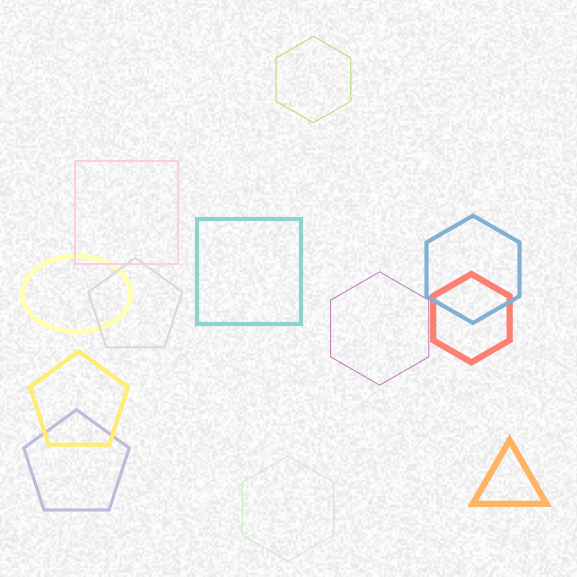[{"shape": "square", "thickness": 2, "radius": 0.45, "center": [0.431, 0.529]}, {"shape": "oval", "thickness": 2.5, "radius": 0.47, "center": [0.133, 0.49]}, {"shape": "pentagon", "thickness": 1.5, "radius": 0.48, "center": [0.133, 0.194]}, {"shape": "hexagon", "thickness": 3, "radius": 0.38, "center": [0.816, 0.448]}, {"shape": "hexagon", "thickness": 2, "radius": 0.46, "center": [0.819, 0.533]}, {"shape": "triangle", "thickness": 3, "radius": 0.37, "center": [0.883, 0.163]}, {"shape": "hexagon", "thickness": 0.5, "radius": 0.37, "center": [0.543, 0.861]}, {"shape": "square", "thickness": 1, "radius": 0.45, "center": [0.22, 0.631]}, {"shape": "pentagon", "thickness": 1, "radius": 0.43, "center": [0.234, 0.467]}, {"shape": "hexagon", "thickness": 0.5, "radius": 0.49, "center": [0.657, 0.43]}, {"shape": "hexagon", "thickness": 0.5, "radius": 0.46, "center": [0.499, 0.118]}, {"shape": "pentagon", "thickness": 2, "radius": 0.45, "center": [0.137, 0.301]}]